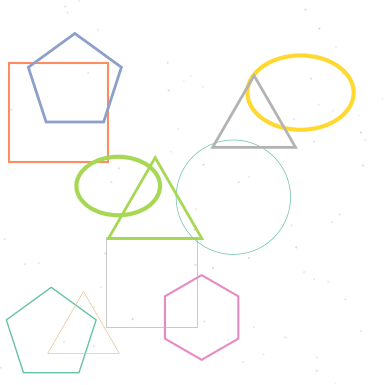[{"shape": "circle", "thickness": 0.5, "radius": 0.74, "center": [0.606, 0.488]}, {"shape": "pentagon", "thickness": 1, "radius": 0.61, "center": [0.133, 0.131]}, {"shape": "square", "thickness": 1.5, "radius": 0.64, "center": [0.153, 0.707]}, {"shape": "pentagon", "thickness": 2, "radius": 0.64, "center": [0.194, 0.786]}, {"shape": "hexagon", "thickness": 1.5, "radius": 0.55, "center": [0.524, 0.175]}, {"shape": "oval", "thickness": 3, "radius": 0.54, "center": [0.307, 0.517]}, {"shape": "triangle", "thickness": 2, "radius": 0.7, "center": [0.403, 0.45]}, {"shape": "oval", "thickness": 3, "radius": 0.69, "center": [0.781, 0.759]}, {"shape": "triangle", "thickness": 0.5, "radius": 0.54, "center": [0.217, 0.136]}, {"shape": "square", "thickness": 0.5, "radius": 0.59, "center": [0.393, 0.267]}, {"shape": "triangle", "thickness": 2, "radius": 0.62, "center": [0.66, 0.679]}]